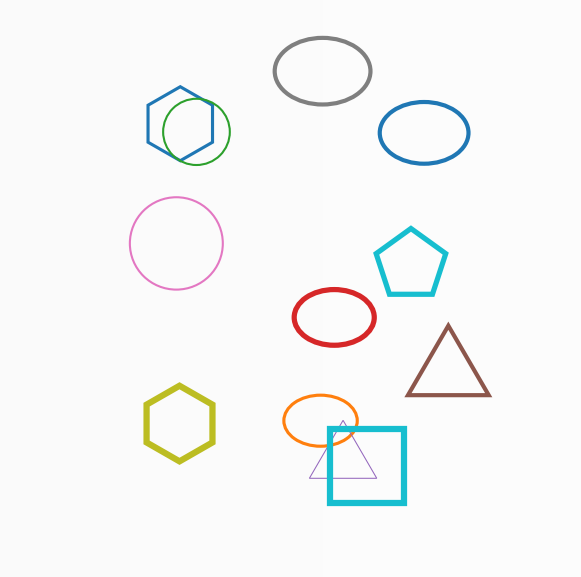[{"shape": "oval", "thickness": 2, "radius": 0.38, "center": [0.73, 0.769]}, {"shape": "hexagon", "thickness": 1.5, "radius": 0.32, "center": [0.31, 0.785]}, {"shape": "oval", "thickness": 1.5, "radius": 0.32, "center": [0.552, 0.271]}, {"shape": "circle", "thickness": 1, "radius": 0.29, "center": [0.338, 0.771]}, {"shape": "oval", "thickness": 2.5, "radius": 0.34, "center": [0.575, 0.45]}, {"shape": "triangle", "thickness": 0.5, "radius": 0.33, "center": [0.59, 0.204]}, {"shape": "triangle", "thickness": 2, "radius": 0.4, "center": [0.771, 0.355]}, {"shape": "circle", "thickness": 1, "radius": 0.4, "center": [0.303, 0.578]}, {"shape": "oval", "thickness": 2, "radius": 0.41, "center": [0.555, 0.876]}, {"shape": "hexagon", "thickness": 3, "radius": 0.33, "center": [0.309, 0.266]}, {"shape": "pentagon", "thickness": 2.5, "radius": 0.31, "center": [0.707, 0.54]}, {"shape": "square", "thickness": 3, "radius": 0.32, "center": [0.631, 0.192]}]